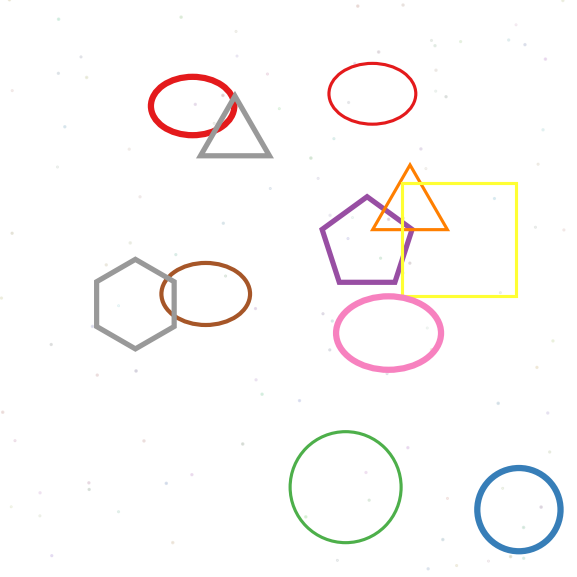[{"shape": "oval", "thickness": 3, "radius": 0.36, "center": [0.334, 0.816]}, {"shape": "oval", "thickness": 1.5, "radius": 0.38, "center": [0.645, 0.837]}, {"shape": "circle", "thickness": 3, "radius": 0.36, "center": [0.899, 0.117]}, {"shape": "circle", "thickness": 1.5, "radius": 0.48, "center": [0.598, 0.156]}, {"shape": "pentagon", "thickness": 2.5, "radius": 0.41, "center": [0.636, 0.577]}, {"shape": "triangle", "thickness": 1.5, "radius": 0.37, "center": [0.71, 0.639]}, {"shape": "square", "thickness": 1.5, "radius": 0.49, "center": [0.794, 0.584]}, {"shape": "oval", "thickness": 2, "radius": 0.38, "center": [0.356, 0.49]}, {"shape": "oval", "thickness": 3, "radius": 0.45, "center": [0.673, 0.422]}, {"shape": "hexagon", "thickness": 2.5, "radius": 0.39, "center": [0.234, 0.473]}, {"shape": "triangle", "thickness": 2.5, "radius": 0.34, "center": [0.407, 0.764]}]